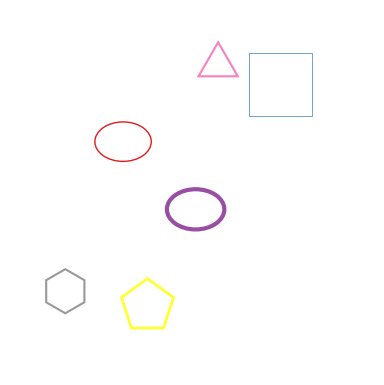[{"shape": "oval", "thickness": 1, "radius": 0.37, "center": [0.32, 0.632]}, {"shape": "square", "thickness": 0.5, "radius": 0.4, "center": [0.728, 0.781]}, {"shape": "oval", "thickness": 3, "radius": 0.37, "center": [0.508, 0.456]}, {"shape": "pentagon", "thickness": 2, "radius": 0.35, "center": [0.383, 0.205]}, {"shape": "triangle", "thickness": 1.5, "radius": 0.29, "center": [0.567, 0.831]}, {"shape": "hexagon", "thickness": 1.5, "radius": 0.29, "center": [0.17, 0.244]}]